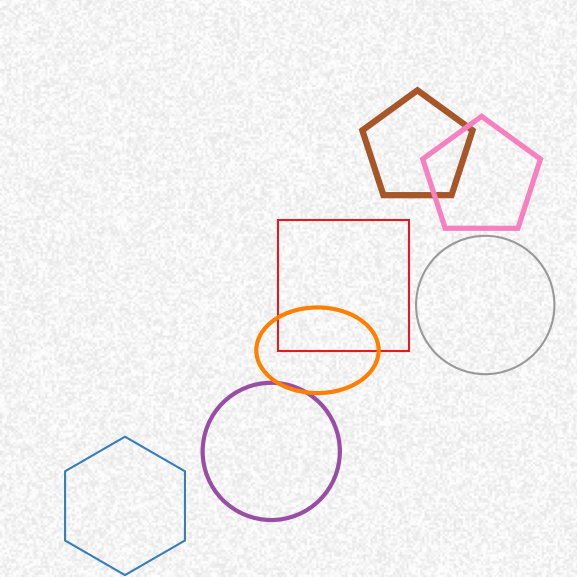[{"shape": "square", "thickness": 1, "radius": 0.57, "center": [0.595, 0.505]}, {"shape": "hexagon", "thickness": 1, "radius": 0.6, "center": [0.216, 0.123]}, {"shape": "circle", "thickness": 2, "radius": 0.59, "center": [0.47, 0.217]}, {"shape": "oval", "thickness": 2, "radius": 0.53, "center": [0.55, 0.393]}, {"shape": "pentagon", "thickness": 3, "radius": 0.5, "center": [0.723, 0.742]}, {"shape": "pentagon", "thickness": 2.5, "radius": 0.54, "center": [0.834, 0.691]}, {"shape": "circle", "thickness": 1, "radius": 0.6, "center": [0.84, 0.471]}]